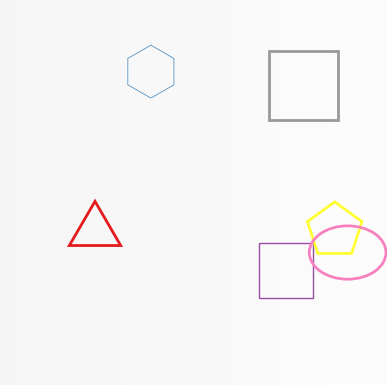[{"shape": "triangle", "thickness": 2, "radius": 0.38, "center": [0.245, 0.401]}, {"shape": "hexagon", "thickness": 0.5, "radius": 0.34, "center": [0.389, 0.814]}, {"shape": "square", "thickness": 1, "radius": 0.35, "center": [0.738, 0.298]}, {"shape": "pentagon", "thickness": 2, "radius": 0.37, "center": [0.864, 0.402]}, {"shape": "oval", "thickness": 2, "radius": 0.49, "center": [0.897, 0.344]}, {"shape": "square", "thickness": 2, "radius": 0.45, "center": [0.784, 0.778]}]